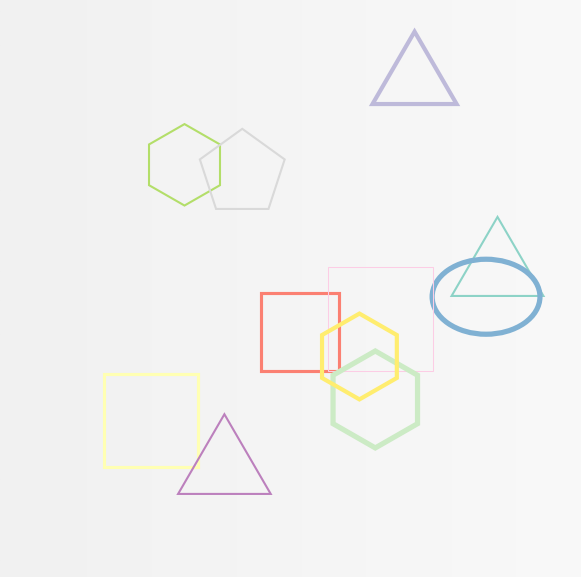[{"shape": "triangle", "thickness": 1, "radius": 0.46, "center": [0.856, 0.532]}, {"shape": "square", "thickness": 1.5, "radius": 0.4, "center": [0.26, 0.271]}, {"shape": "triangle", "thickness": 2, "radius": 0.42, "center": [0.713, 0.861]}, {"shape": "square", "thickness": 1.5, "radius": 0.34, "center": [0.516, 0.424]}, {"shape": "oval", "thickness": 2.5, "radius": 0.46, "center": [0.836, 0.485]}, {"shape": "hexagon", "thickness": 1, "radius": 0.35, "center": [0.317, 0.714]}, {"shape": "square", "thickness": 0.5, "radius": 0.45, "center": [0.655, 0.447]}, {"shape": "pentagon", "thickness": 1, "radius": 0.38, "center": [0.417, 0.699]}, {"shape": "triangle", "thickness": 1, "radius": 0.46, "center": [0.386, 0.19]}, {"shape": "hexagon", "thickness": 2.5, "radius": 0.42, "center": [0.646, 0.307]}, {"shape": "hexagon", "thickness": 2, "radius": 0.37, "center": [0.618, 0.382]}]